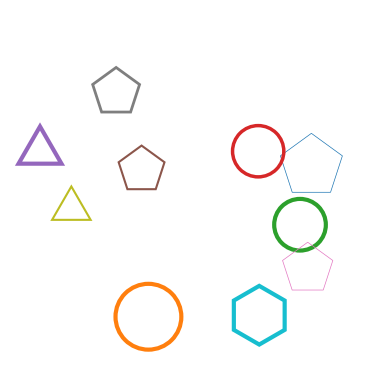[{"shape": "pentagon", "thickness": 0.5, "radius": 0.42, "center": [0.809, 0.569]}, {"shape": "circle", "thickness": 3, "radius": 0.43, "center": [0.386, 0.177]}, {"shape": "circle", "thickness": 3, "radius": 0.34, "center": [0.779, 0.416]}, {"shape": "circle", "thickness": 2.5, "radius": 0.33, "center": [0.671, 0.607]}, {"shape": "triangle", "thickness": 3, "radius": 0.32, "center": [0.104, 0.607]}, {"shape": "pentagon", "thickness": 1.5, "radius": 0.31, "center": [0.368, 0.559]}, {"shape": "pentagon", "thickness": 0.5, "radius": 0.34, "center": [0.799, 0.302]}, {"shape": "pentagon", "thickness": 2, "radius": 0.32, "center": [0.302, 0.761]}, {"shape": "triangle", "thickness": 1.5, "radius": 0.29, "center": [0.185, 0.458]}, {"shape": "hexagon", "thickness": 3, "radius": 0.38, "center": [0.673, 0.181]}]